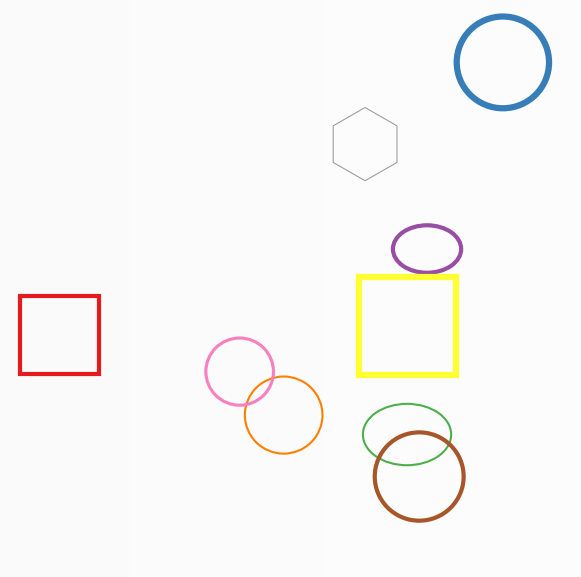[{"shape": "square", "thickness": 2, "radius": 0.34, "center": [0.102, 0.419]}, {"shape": "circle", "thickness": 3, "radius": 0.4, "center": [0.865, 0.891]}, {"shape": "oval", "thickness": 1, "radius": 0.38, "center": [0.7, 0.247]}, {"shape": "oval", "thickness": 2, "radius": 0.29, "center": [0.735, 0.568]}, {"shape": "circle", "thickness": 1, "radius": 0.33, "center": [0.488, 0.28]}, {"shape": "square", "thickness": 3, "radius": 0.42, "center": [0.701, 0.435]}, {"shape": "circle", "thickness": 2, "radius": 0.38, "center": [0.721, 0.174]}, {"shape": "circle", "thickness": 1.5, "radius": 0.29, "center": [0.412, 0.356]}, {"shape": "hexagon", "thickness": 0.5, "radius": 0.32, "center": [0.628, 0.75]}]